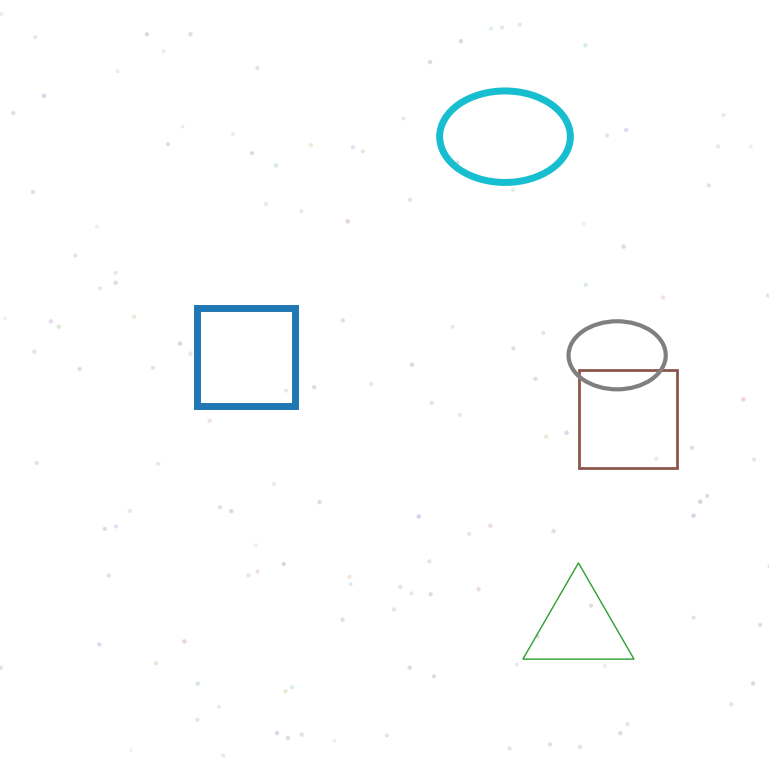[{"shape": "square", "thickness": 2.5, "radius": 0.32, "center": [0.32, 0.536]}, {"shape": "triangle", "thickness": 0.5, "radius": 0.42, "center": [0.751, 0.186]}, {"shape": "square", "thickness": 1, "radius": 0.32, "center": [0.816, 0.456]}, {"shape": "oval", "thickness": 1.5, "radius": 0.32, "center": [0.801, 0.539]}, {"shape": "oval", "thickness": 2.5, "radius": 0.42, "center": [0.656, 0.822]}]